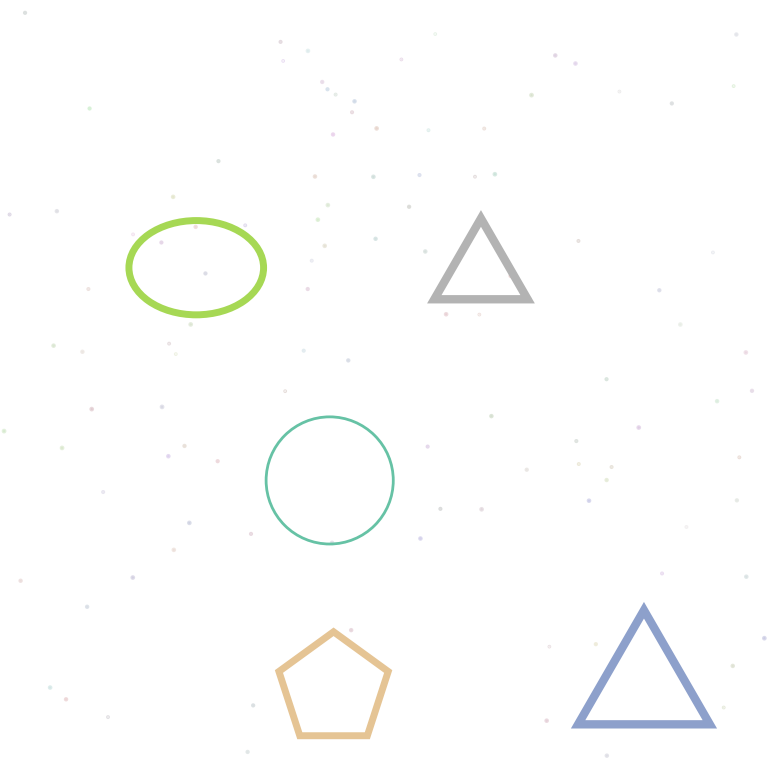[{"shape": "circle", "thickness": 1, "radius": 0.41, "center": [0.428, 0.376]}, {"shape": "triangle", "thickness": 3, "radius": 0.49, "center": [0.836, 0.109]}, {"shape": "oval", "thickness": 2.5, "radius": 0.44, "center": [0.255, 0.652]}, {"shape": "pentagon", "thickness": 2.5, "radius": 0.37, "center": [0.433, 0.105]}, {"shape": "triangle", "thickness": 3, "radius": 0.35, "center": [0.625, 0.646]}]